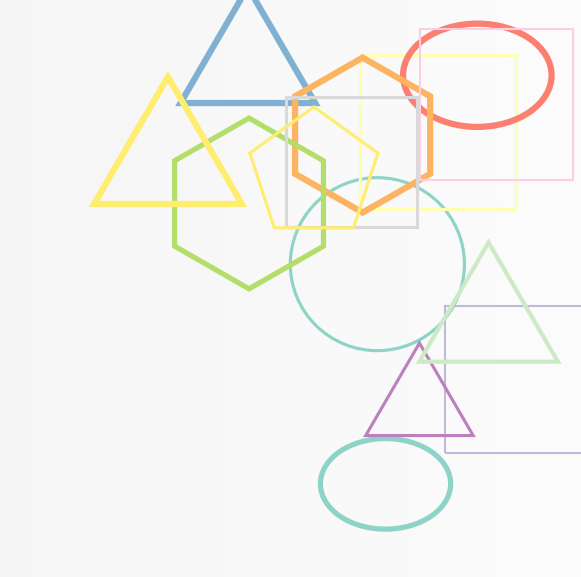[{"shape": "circle", "thickness": 1.5, "radius": 0.75, "center": [0.649, 0.542]}, {"shape": "oval", "thickness": 2.5, "radius": 0.56, "center": [0.663, 0.161]}, {"shape": "square", "thickness": 1.5, "radius": 0.67, "center": [0.754, 0.771]}, {"shape": "square", "thickness": 1, "radius": 0.64, "center": [0.893, 0.341]}, {"shape": "oval", "thickness": 3, "radius": 0.64, "center": [0.821, 0.869]}, {"shape": "triangle", "thickness": 3, "radius": 0.67, "center": [0.426, 0.888]}, {"shape": "hexagon", "thickness": 3, "radius": 0.67, "center": [0.624, 0.765]}, {"shape": "hexagon", "thickness": 2.5, "radius": 0.74, "center": [0.428, 0.647]}, {"shape": "square", "thickness": 1, "radius": 0.66, "center": [0.854, 0.818]}, {"shape": "square", "thickness": 1.5, "radius": 0.56, "center": [0.605, 0.719]}, {"shape": "triangle", "thickness": 1.5, "radius": 0.53, "center": [0.722, 0.298]}, {"shape": "triangle", "thickness": 2, "radius": 0.69, "center": [0.841, 0.442]}, {"shape": "triangle", "thickness": 3, "radius": 0.73, "center": [0.289, 0.719]}, {"shape": "pentagon", "thickness": 1.5, "radius": 0.58, "center": [0.54, 0.698]}]